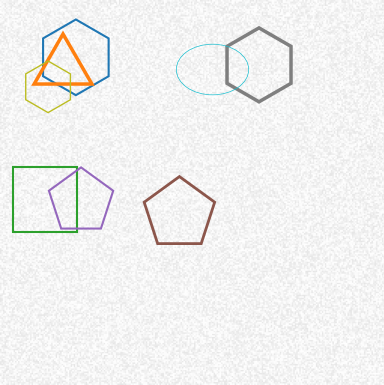[{"shape": "hexagon", "thickness": 1.5, "radius": 0.49, "center": [0.197, 0.851]}, {"shape": "triangle", "thickness": 2.5, "radius": 0.43, "center": [0.164, 0.825]}, {"shape": "square", "thickness": 1.5, "radius": 0.42, "center": [0.117, 0.482]}, {"shape": "pentagon", "thickness": 1.5, "radius": 0.44, "center": [0.211, 0.477]}, {"shape": "pentagon", "thickness": 2, "radius": 0.48, "center": [0.466, 0.445]}, {"shape": "hexagon", "thickness": 2.5, "radius": 0.48, "center": [0.673, 0.832]}, {"shape": "hexagon", "thickness": 1, "radius": 0.34, "center": [0.125, 0.775]}, {"shape": "oval", "thickness": 0.5, "radius": 0.47, "center": [0.552, 0.819]}]